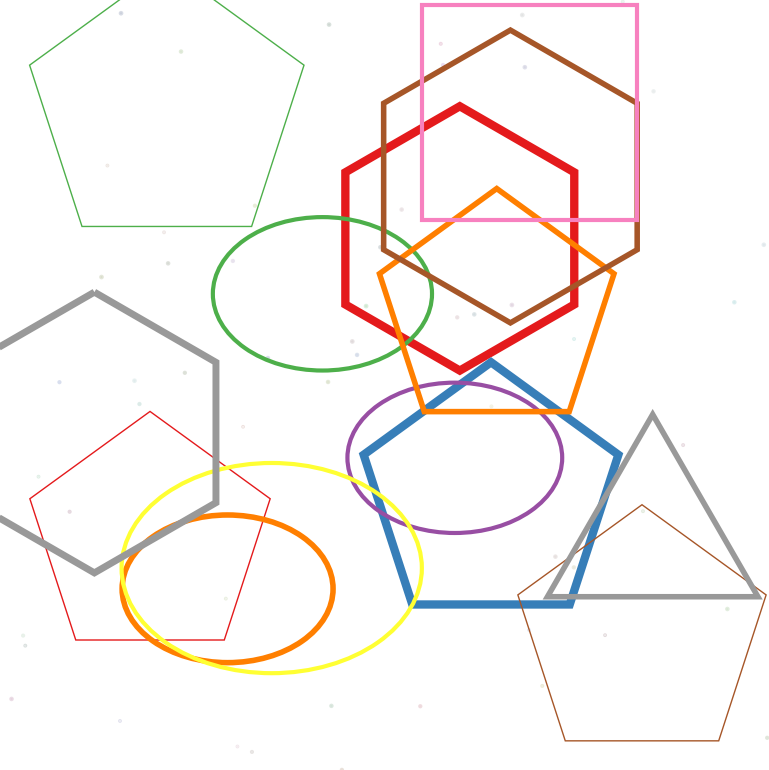[{"shape": "pentagon", "thickness": 0.5, "radius": 0.82, "center": [0.195, 0.302]}, {"shape": "hexagon", "thickness": 3, "radius": 0.86, "center": [0.597, 0.69]}, {"shape": "pentagon", "thickness": 3, "radius": 0.87, "center": [0.638, 0.356]}, {"shape": "pentagon", "thickness": 0.5, "radius": 0.94, "center": [0.217, 0.857]}, {"shape": "oval", "thickness": 1.5, "radius": 0.71, "center": [0.419, 0.618]}, {"shape": "oval", "thickness": 1.5, "radius": 0.7, "center": [0.591, 0.405]}, {"shape": "pentagon", "thickness": 2, "radius": 0.8, "center": [0.645, 0.595]}, {"shape": "oval", "thickness": 2, "radius": 0.68, "center": [0.296, 0.235]}, {"shape": "oval", "thickness": 1.5, "radius": 0.97, "center": [0.353, 0.262]}, {"shape": "pentagon", "thickness": 0.5, "radius": 0.85, "center": [0.834, 0.175]}, {"shape": "hexagon", "thickness": 2, "radius": 0.95, "center": [0.663, 0.771]}, {"shape": "square", "thickness": 1.5, "radius": 0.7, "center": [0.688, 0.854]}, {"shape": "triangle", "thickness": 2, "radius": 0.79, "center": [0.848, 0.304]}, {"shape": "hexagon", "thickness": 2.5, "radius": 0.91, "center": [0.123, 0.438]}]